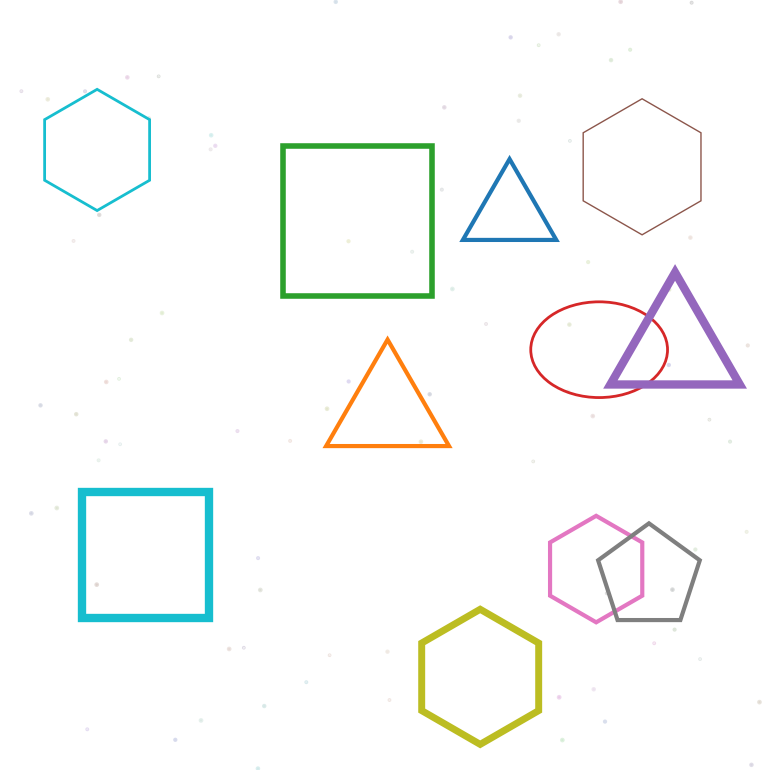[{"shape": "triangle", "thickness": 1.5, "radius": 0.35, "center": [0.662, 0.723]}, {"shape": "triangle", "thickness": 1.5, "radius": 0.46, "center": [0.503, 0.467]}, {"shape": "square", "thickness": 2, "radius": 0.48, "center": [0.464, 0.713]}, {"shape": "oval", "thickness": 1, "radius": 0.44, "center": [0.778, 0.546]}, {"shape": "triangle", "thickness": 3, "radius": 0.49, "center": [0.877, 0.549]}, {"shape": "hexagon", "thickness": 0.5, "radius": 0.44, "center": [0.834, 0.783]}, {"shape": "hexagon", "thickness": 1.5, "radius": 0.35, "center": [0.774, 0.261]}, {"shape": "pentagon", "thickness": 1.5, "radius": 0.35, "center": [0.843, 0.251]}, {"shape": "hexagon", "thickness": 2.5, "radius": 0.44, "center": [0.624, 0.121]}, {"shape": "hexagon", "thickness": 1, "radius": 0.39, "center": [0.126, 0.805]}, {"shape": "square", "thickness": 3, "radius": 0.41, "center": [0.189, 0.279]}]